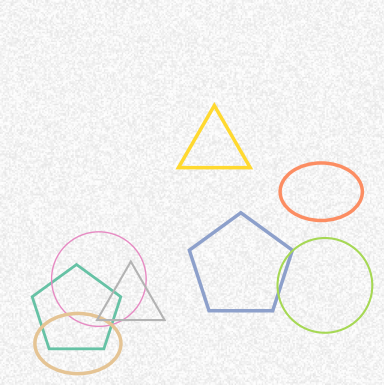[{"shape": "pentagon", "thickness": 2, "radius": 0.6, "center": [0.199, 0.192]}, {"shape": "oval", "thickness": 2.5, "radius": 0.53, "center": [0.834, 0.502]}, {"shape": "pentagon", "thickness": 2.5, "radius": 0.7, "center": [0.626, 0.307]}, {"shape": "circle", "thickness": 1, "radius": 0.61, "center": [0.257, 0.275]}, {"shape": "circle", "thickness": 1.5, "radius": 0.62, "center": [0.844, 0.259]}, {"shape": "triangle", "thickness": 2.5, "radius": 0.54, "center": [0.557, 0.618]}, {"shape": "oval", "thickness": 2.5, "radius": 0.56, "center": [0.202, 0.108]}, {"shape": "triangle", "thickness": 1.5, "radius": 0.51, "center": [0.34, 0.219]}]